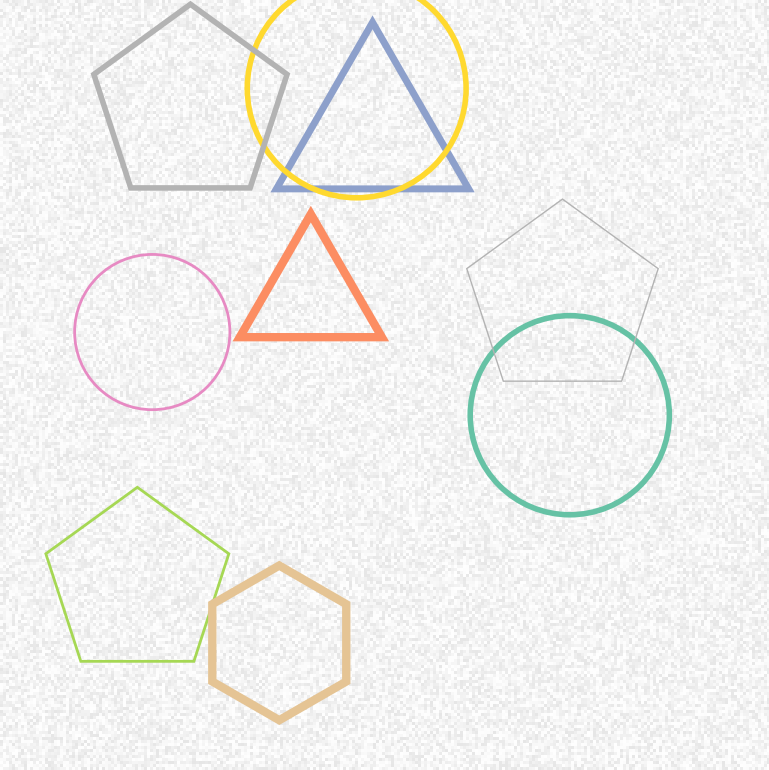[{"shape": "circle", "thickness": 2, "radius": 0.65, "center": [0.74, 0.461]}, {"shape": "triangle", "thickness": 3, "radius": 0.53, "center": [0.404, 0.615]}, {"shape": "triangle", "thickness": 2.5, "radius": 0.72, "center": [0.484, 0.827]}, {"shape": "circle", "thickness": 1, "radius": 0.5, "center": [0.198, 0.569]}, {"shape": "pentagon", "thickness": 1, "radius": 0.62, "center": [0.178, 0.242]}, {"shape": "circle", "thickness": 2, "radius": 0.71, "center": [0.463, 0.885]}, {"shape": "hexagon", "thickness": 3, "radius": 0.5, "center": [0.363, 0.165]}, {"shape": "pentagon", "thickness": 0.5, "radius": 0.65, "center": [0.73, 0.611]}, {"shape": "pentagon", "thickness": 2, "radius": 0.66, "center": [0.247, 0.863]}]